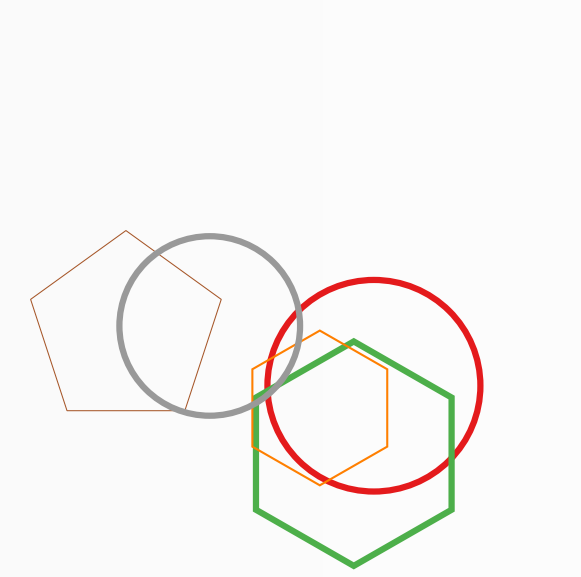[{"shape": "circle", "thickness": 3, "radius": 0.92, "center": [0.643, 0.331]}, {"shape": "hexagon", "thickness": 3, "radius": 0.97, "center": [0.609, 0.214]}, {"shape": "hexagon", "thickness": 1, "radius": 0.67, "center": [0.55, 0.293]}, {"shape": "pentagon", "thickness": 0.5, "radius": 0.86, "center": [0.217, 0.427]}, {"shape": "circle", "thickness": 3, "radius": 0.78, "center": [0.361, 0.435]}]